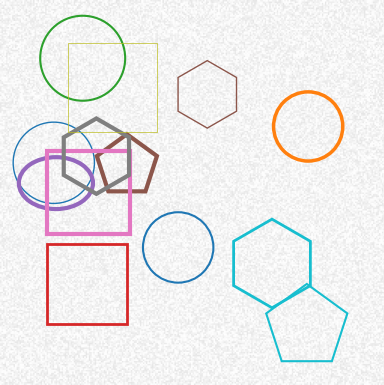[{"shape": "circle", "thickness": 1.5, "radius": 0.46, "center": [0.463, 0.357]}, {"shape": "circle", "thickness": 1, "radius": 0.53, "center": [0.14, 0.577]}, {"shape": "circle", "thickness": 2.5, "radius": 0.45, "center": [0.8, 0.672]}, {"shape": "circle", "thickness": 1.5, "radius": 0.55, "center": [0.215, 0.849]}, {"shape": "square", "thickness": 2, "radius": 0.52, "center": [0.227, 0.263]}, {"shape": "oval", "thickness": 3, "radius": 0.48, "center": [0.145, 0.524]}, {"shape": "hexagon", "thickness": 1, "radius": 0.44, "center": [0.538, 0.755]}, {"shape": "pentagon", "thickness": 3, "radius": 0.41, "center": [0.33, 0.569]}, {"shape": "square", "thickness": 3, "radius": 0.54, "center": [0.23, 0.499]}, {"shape": "hexagon", "thickness": 3, "radius": 0.49, "center": [0.25, 0.594]}, {"shape": "square", "thickness": 0.5, "radius": 0.58, "center": [0.292, 0.773]}, {"shape": "hexagon", "thickness": 2, "radius": 0.58, "center": [0.706, 0.316]}, {"shape": "pentagon", "thickness": 1.5, "radius": 0.55, "center": [0.797, 0.152]}]